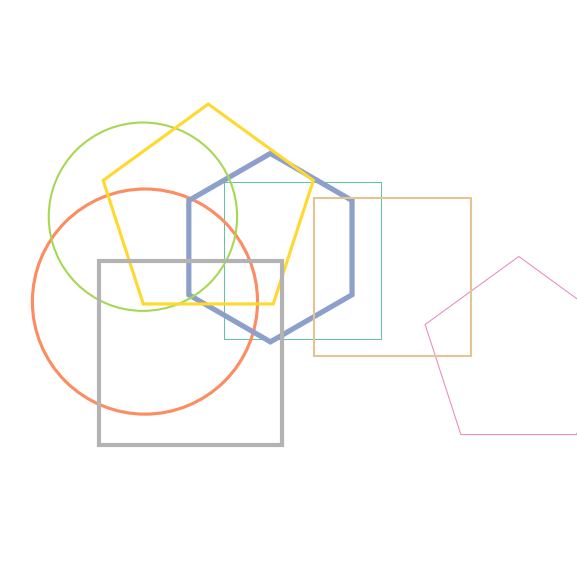[{"shape": "square", "thickness": 0.5, "radius": 0.68, "center": [0.524, 0.548]}, {"shape": "circle", "thickness": 1.5, "radius": 0.97, "center": [0.251, 0.477]}, {"shape": "hexagon", "thickness": 2.5, "radius": 0.82, "center": [0.468, 0.57]}, {"shape": "pentagon", "thickness": 0.5, "radius": 0.85, "center": [0.898, 0.385]}, {"shape": "circle", "thickness": 1, "radius": 0.82, "center": [0.247, 0.624]}, {"shape": "pentagon", "thickness": 1.5, "radius": 0.96, "center": [0.361, 0.628]}, {"shape": "square", "thickness": 1, "radius": 0.68, "center": [0.68, 0.519]}, {"shape": "square", "thickness": 2, "radius": 0.8, "center": [0.33, 0.388]}]